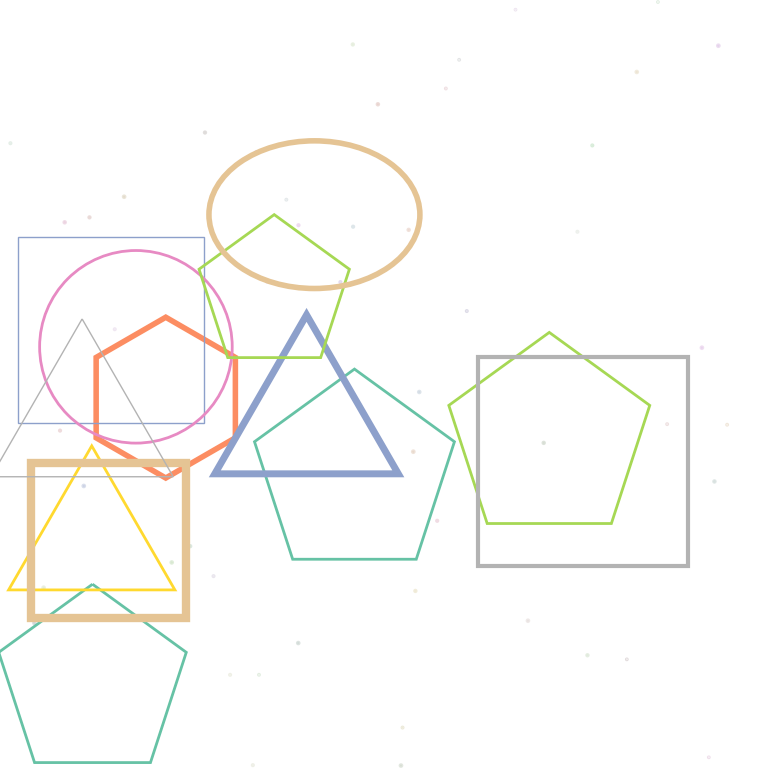[{"shape": "pentagon", "thickness": 1, "radius": 0.68, "center": [0.46, 0.384]}, {"shape": "pentagon", "thickness": 1, "radius": 0.64, "center": [0.12, 0.113]}, {"shape": "hexagon", "thickness": 2, "radius": 0.52, "center": [0.215, 0.484]}, {"shape": "triangle", "thickness": 2.5, "radius": 0.69, "center": [0.398, 0.453]}, {"shape": "square", "thickness": 0.5, "radius": 0.61, "center": [0.144, 0.571]}, {"shape": "circle", "thickness": 1, "radius": 0.63, "center": [0.177, 0.55]}, {"shape": "pentagon", "thickness": 1, "radius": 0.69, "center": [0.713, 0.431]}, {"shape": "pentagon", "thickness": 1, "radius": 0.51, "center": [0.356, 0.619]}, {"shape": "triangle", "thickness": 1, "radius": 0.62, "center": [0.119, 0.296]}, {"shape": "oval", "thickness": 2, "radius": 0.68, "center": [0.408, 0.721]}, {"shape": "square", "thickness": 3, "radius": 0.5, "center": [0.141, 0.298]}, {"shape": "square", "thickness": 1.5, "radius": 0.68, "center": [0.757, 0.401]}, {"shape": "triangle", "thickness": 0.5, "radius": 0.68, "center": [0.107, 0.449]}]